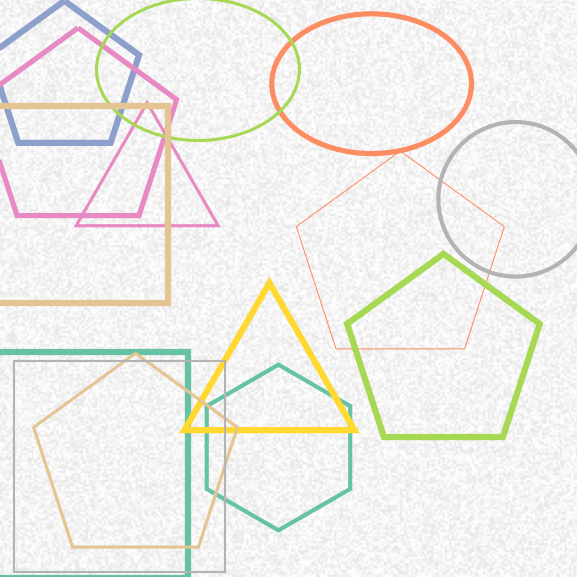[{"shape": "hexagon", "thickness": 2, "radius": 0.72, "center": [0.482, 0.224]}, {"shape": "square", "thickness": 3, "radius": 0.98, "center": [0.13, 0.194]}, {"shape": "oval", "thickness": 2.5, "radius": 0.86, "center": [0.644, 0.854]}, {"shape": "pentagon", "thickness": 0.5, "radius": 0.95, "center": [0.693, 0.548]}, {"shape": "pentagon", "thickness": 3, "radius": 0.68, "center": [0.112, 0.862]}, {"shape": "pentagon", "thickness": 2.5, "radius": 0.9, "center": [0.135, 0.771]}, {"shape": "triangle", "thickness": 1.5, "radius": 0.71, "center": [0.255, 0.679]}, {"shape": "pentagon", "thickness": 3, "radius": 0.88, "center": [0.768, 0.384]}, {"shape": "oval", "thickness": 1.5, "radius": 0.88, "center": [0.343, 0.879]}, {"shape": "triangle", "thickness": 3, "radius": 0.85, "center": [0.467, 0.339]}, {"shape": "square", "thickness": 3, "radius": 0.85, "center": [0.121, 0.645]}, {"shape": "pentagon", "thickness": 1.5, "radius": 0.93, "center": [0.235, 0.202]}, {"shape": "square", "thickness": 1, "radius": 0.91, "center": [0.207, 0.191]}, {"shape": "circle", "thickness": 2, "radius": 0.67, "center": [0.893, 0.654]}]